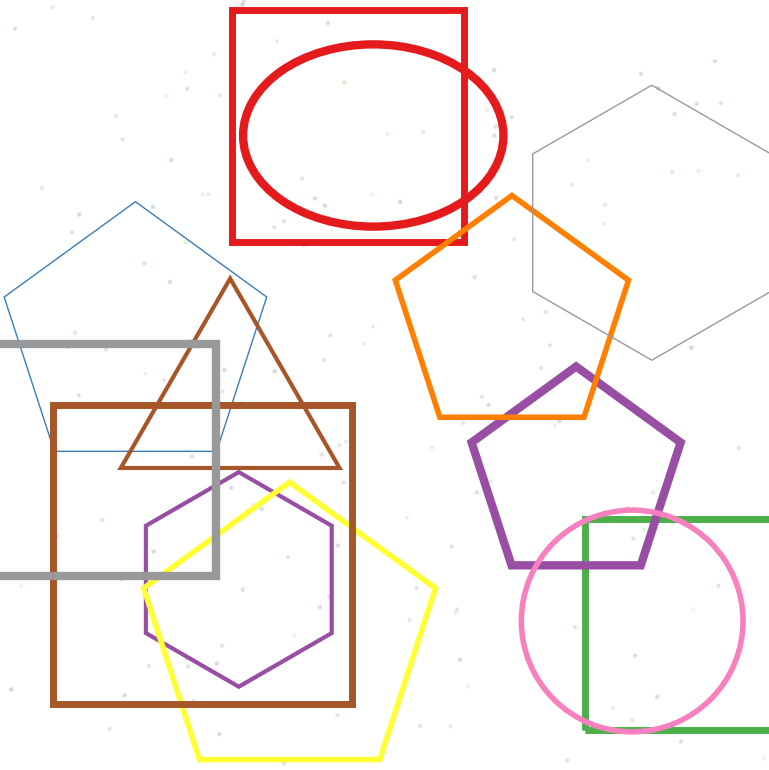[{"shape": "oval", "thickness": 3, "radius": 0.85, "center": [0.485, 0.824]}, {"shape": "square", "thickness": 2.5, "radius": 0.75, "center": [0.452, 0.836]}, {"shape": "pentagon", "thickness": 0.5, "radius": 0.9, "center": [0.176, 0.559]}, {"shape": "square", "thickness": 2.5, "radius": 0.69, "center": [0.898, 0.189]}, {"shape": "pentagon", "thickness": 3, "radius": 0.71, "center": [0.748, 0.381]}, {"shape": "hexagon", "thickness": 1.5, "radius": 0.7, "center": [0.31, 0.248]}, {"shape": "pentagon", "thickness": 2, "radius": 0.8, "center": [0.665, 0.587]}, {"shape": "pentagon", "thickness": 2, "radius": 1.0, "center": [0.376, 0.175]}, {"shape": "square", "thickness": 2.5, "radius": 0.97, "center": [0.263, 0.28]}, {"shape": "triangle", "thickness": 1.5, "radius": 0.82, "center": [0.299, 0.474]}, {"shape": "circle", "thickness": 2, "radius": 0.72, "center": [0.821, 0.194]}, {"shape": "hexagon", "thickness": 0.5, "radius": 0.89, "center": [0.846, 0.711]}, {"shape": "square", "thickness": 3, "radius": 0.75, "center": [0.13, 0.403]}]